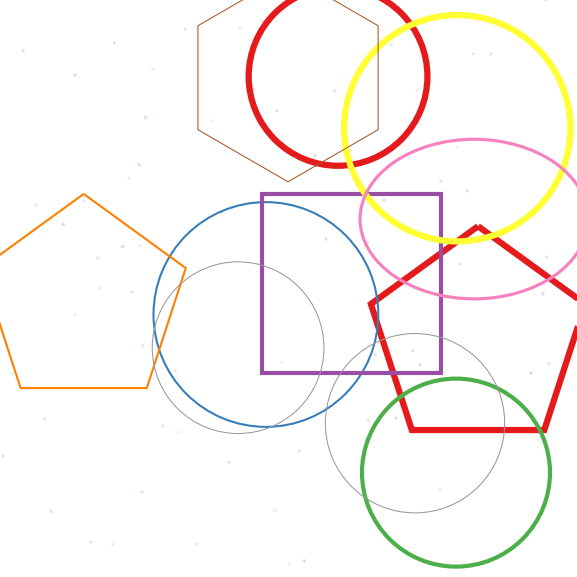[{"shape": "pentagon", "thickness": 3, "radius": 0.98, "center": [0.828, 0.412]}, {"shape": "circle", "thickness": 3, "radius": 0.77, "center": [0.585, 0.867]}, {"shape": "circle", "thickness": 1, "radius": 0.97, "center": [0.46, 0.455]}, {"shape": "circle", "thickness": 2, "radius": 0.81, "center": [0.79, 0.181]}, {"shape": "square", "thickness": 2, "radius": 0.78, "center": [0.609, 0.508]}, {"shape": "pentagon", "thickness": 1, "radius": 0.93, "center": [0.145, 0.477]}, {"shape": "circle", "thickness": 3, "radius": 0.98, "center": [0.792, 0.777]}, {"shape": "hexagon", "thickness": 0.5, "radius": 0.9, "center": [0.499, 0.865]}, {"shape": "oval", "thickness": 1.5, "radius": 0.99, "center": [0.821, 0.62]}, {"shape": "circle", "thickness": 0.5, "radius": 0.78, "center": [0.719, 0.266]}, {"shape": "circle", "thickness": 0.5, "radius": 0.74, "center": [0.412, 0.397]}]